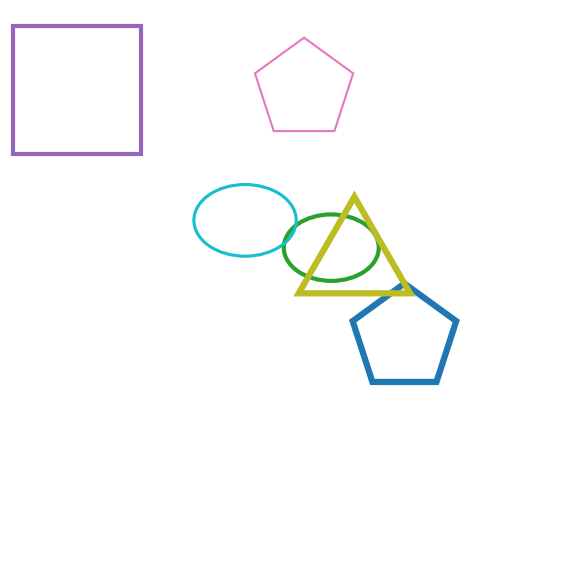[{"shape": "pentagon", "thickness": 3, "radius": 0.47, "center": [0.7, 0.414]}, {"shape": "oval", "thickness": 2, "radius": 0.41, "center": [0.574, 0.57]}, {"shape": "square", "thickness": 2, "radius": 0.56, "center": [0.133, 0.843]}, {"shape": "pentagon", "thickness": 1, "radius": 0.45, "center": [0.526, 0.844]}, {"shape": "triangle", "thickness": 3, "radius": 0.56, "center": [0.614, 0.547]}, {"shape": "oval", "thickness": 1.5, "radius": 0.44, "center": [0.424, 0.618]}]